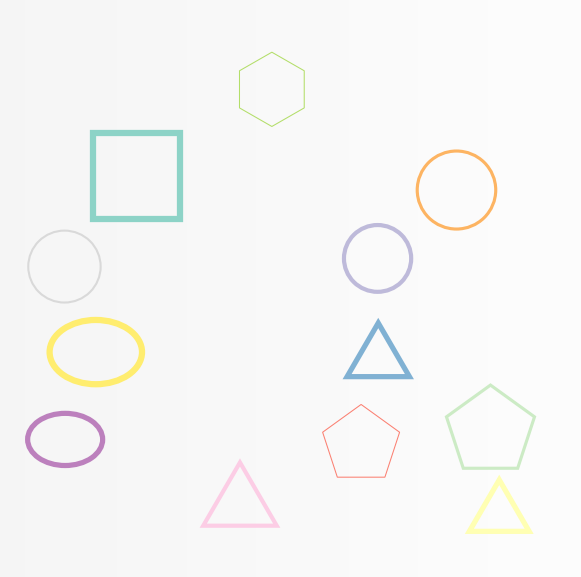[{"shape": "square", "thickness": 3, "radius": 0.37, "center": [0.235, 0.694]}, {"shape": "triangle", "thickness": 2.5, "radius": 0.3, "center": [0.859, 0.109]}, {"shape": "circle", "thickness": 2, "radius": 0.29, "center": [0.65, 0.552]}, {"shape": "pentagon", "thickness": 0.5, "radius": 0.35, "center": [0.621, 0.229]}, {"shape": "triangle", "thickness": 2.5, "radius": 0.31, "center": [0.651, 0.378]}, {"shape": "circle", "thickness": 1.5, "radius": 0.34, "center": [0.785, 0.67]}, {"shape": "hexagon", "thickness": 0.5, "radius": 0.32, "center": [0.468, 0.844]}, {"shape": "triangle", "thickness": 2, "radius": 0.37, "center": [0.413, 0.125]}, {"shape": "circle", "thickness": 1, "radius": 0.31, "center": [0.111, 0.538]}, {"shape": "oval", "thickness": 2.5, "radius": 0.32, "center": [0.112, 0.238]}, {"shape": "pentagon", "thickness": 1.5, "radius": 0.4, "center": [0.844, 0.253]}, {"shape": "oval", "thickness": 3, "radius": 0.4, "center": [0.165, 0.389]}]